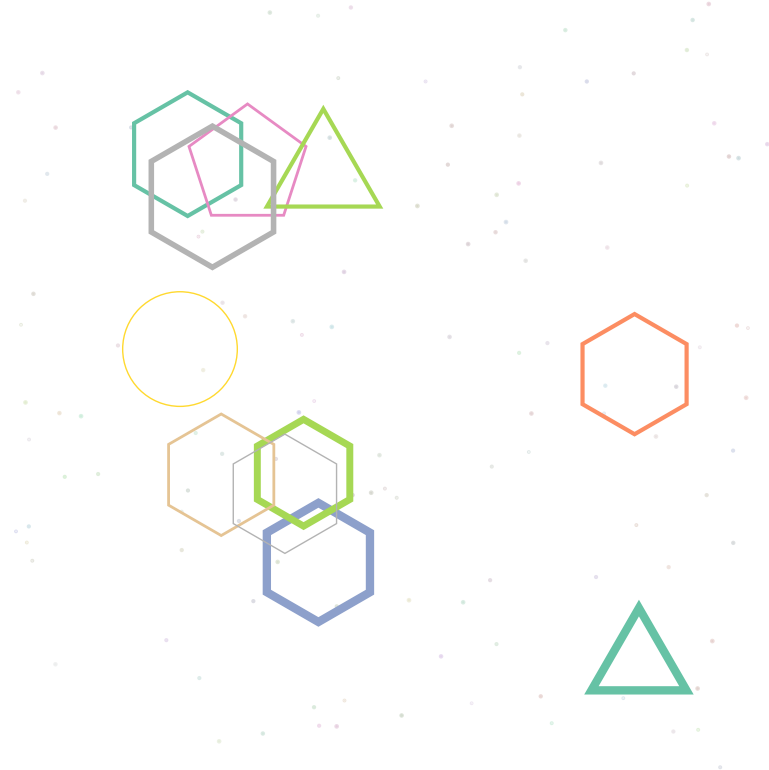[{"shape": "hexagon", "thickness": 1.5, "radius": 0.4, "center": [0.244, 0.8]}, {"shape": "triangle", "thickness": 3, "radius": 0.36, "center": [0.83, 0.139]}, {"shape": "hexagon", "thickness": 1.5, "radius": 0.39, "center": [0.824, 0.514]}, {"shape": "hexagon", "thickness": 3, "radius": 0.39, "center": [0.414, 0.27]}, {"shape": "pentagon", "thickness": 1, "radius": 0.4, "center": [0.321, 0.785]}, {"shape": "triangle", "thickness": 1.5, "radius": 0.42, "center": [0.42, 0.774]}, {"shape": "hexagon", "thickness": 2.5, "radius": 0.35, "center": [0.394, 0.386]}, {"shape": "circle", "thickness": 0.5, "radius": 0.37, "center": [0.234, 0.547]}, {"shape": "hexagon", "thickness": 1, "radius": 0.39, "center": [0.287, 0.383]}, {"shape": "hexagon", "thickness": 0.5, "radius": 0.39, "center": [0.37, 0.359]}, {"shape": "hexagon", "thickness": 2, "radius": 0.46, "center": [0.276, 0.745]}]